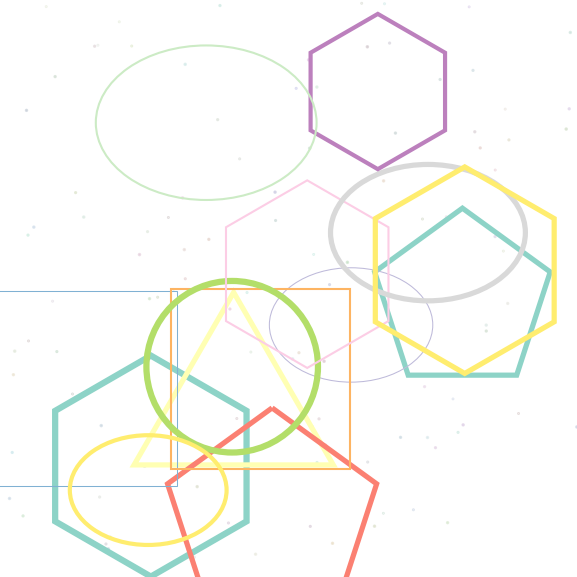[{"shape": "hexagon", "thickness": 3, "radius": 0.96, "center": [0.261, 0.192]}, {"shape": "pentagon", "thickness": 2.5, "radius": 0.8, "center": [0.801, 0.479]}, {"shape": "triangle", "thickness": 2.5, "radius": 1.0, "center": [0.405, 0.294]}, {"shape": "oval", "thickness": 0.5, "radius": 0.71, "center": [0.608, 0.436]}, {"shape": "pentagon", "thickness": 2.5, "radius": 0.95, "center": [0.471, 0.102]}, {"shape": "square", "thickness": 0.5, "radius": 0.85, "center": [0.137, 0.326]}, {"shape": "square", "thickness": 1, "radius": 0.78, "center": [0.451, 0.343]}, {"shape": "circle", "thickness": 3, "radius": 0.74, "center": [0.402, 0.364]}, {"shape": "hexagon", "thickness": 1, "radius": 0.81, "center": [0.532, 0.524]}, {"shape": "oval", "thickness": 2.5, "radius": 0.84, "center": [0.741, 0.596]}, {"shape": "hexagon", "thickness": 2, "radius": 0.67, "center": [0.654, 0.841]}, {"shape": "oval", "thickness": 1, "radius": 0.96, "center": [0.357, 0.787]}, {"shape": "oval", "thickness": 2, "radius": 0.68, "center": [0.257, 0.15]}, {"shape": "hexagon", "thickness": 2.5, "radius": 0.89, "center": [0.805, 0.531]}]